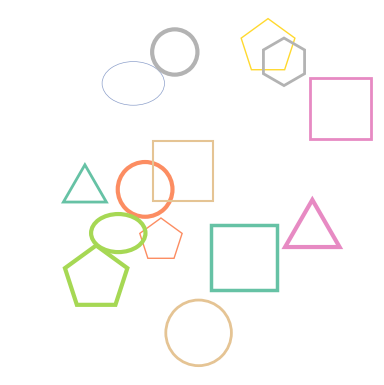[{"shape": "triangle", "thickness": 2, "radius": 0.32, "center": [0.221, 0.507]}, {"shape": "square", "thickness": 2.5, "radius": 0.43, "center": [0.634, 0.331]}, {"shape": "circle", "thickness": 3, "radius": 0.36, "center": [0.377, 0.508]}, {"shape": "pentagon", "thickness": 1, "radius": 0.29, "center": [0.418, 0.376]}, {"shape": "oval", "thickness": 0.5, "radius": 0.41, "center": [0.346, 0.783]}, {"shape": "triangle", "thickness": 3, "radius": 0.41, "center": [0.811, 0.399]}, {"shape": "square", "thickness": 2, "radius": 0.39, "center": [0.885, 0.719]}, {"shape": "pentagon", "thickness": 3, "radius": 0.43, "center": [0.25, 0.277]}, {"shape": "oval", "thickness": 3, "radius": 0.35, "center": [0.307, 0.395]}, {"shape": "pentagon", "thickness": 1, "radius": 0.37, "center": [0.696, 0.878]}, {"shape": "circle", "thickness": 2, "radius": 0.43, "center": [0.516, 0.135]}, {"shape": "square", "thickness": 1.5, "radius": 0.39, "center": [0.475, 0.557]}, {"shape": "hexagon", "thickness": 2, "radius": 0.31, "center": [0.738, 0.839]}, {"shape": "circle", "thickness": 3, "radius": 0.29, "center": [0.454, 0.865]}]